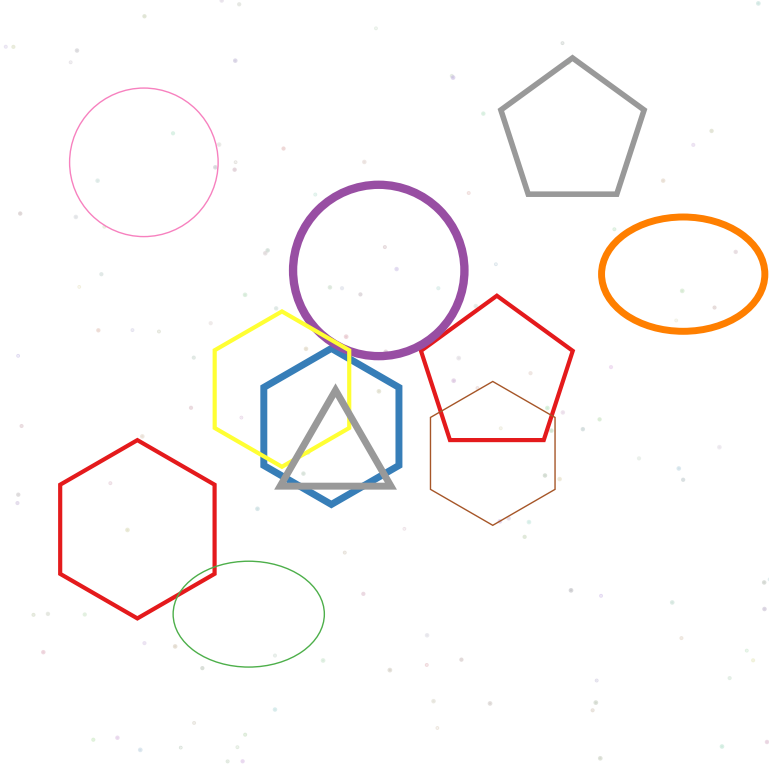[{"shape": "pentagon", "thickness": 1.5, "radius": 0.52, "center": [0.645, 0.512]}, {"shape": "hexagon", "thickness": 1.5, "radius": 0.58, "center": [0.178, 0.313]}, {"shape": "hexagon", "thickness": 2.5, "radius": 0.51, "center": [0.43, 0.446]}, {"shape": "oval", "thickness": 0.5, "radius": 0.49, "center": [0.323, 0.202]}, {"shape": "circle", "thickness": 3, "radius": 0.56, "center": [0.492, 0.649]}, {"shape": "oval", "thickness": 2.5, "radius": 0.53, "center": [0.887, 0.644]}, {"shape": "hexagon", "thickness": 1.5, "radius": 0.5, "center": [0.366, 0.495]}, {"shape": "hexagon", "thickness": 0.5, "radius": 0.47, "center": [0.64, 0.411]}, {"shape": "circle", "thickness": 0.5, "radius": 0.48, "center": [0.187, 0.789]}, {"shape": "pentagon", "thickness": 2, "radius": 0.49, "center": [0.743, 0.827]}, {"shape": "triangle", "thickness": 2.5, "radius": 0.42, "center": [0.436, 0.41]}]